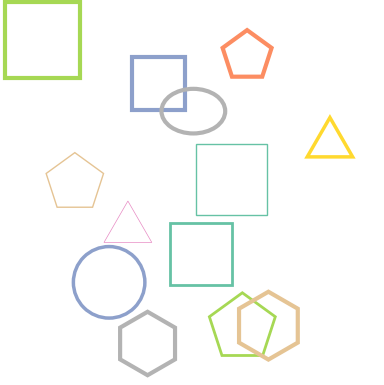[{"shape": "square", "thickness": 1, "radius": 0.46, "center": [0.6, 0.534]}, {"shape": "square", "thickness": 2, "radius": 0.4, "center": [0.522, 0.34]}, {"shape": "pentagon", "thickness": 3, "radius": 0.33, "center": [0.642, 0.855]}, {"shape": "circle", "thickness": 2.5, "radius": 0.46, "center": [0.283, 0.267]}, {"shape": "square", "thickness": 3, "radius": 0.34, "center": [0.412, 0.783]}, {"shape": "triangle", "thickness": 0.5, "radius": 0.36, "center": [0.332, 0.406]}, {"shape": "pentagon", "thickness": 2, "radius": 0.45, "center": [0.629, 0.149]}, {"shape": "square", "thickness": 3, "radius": 0.49, "center": [0.111, 0.896]}, {"shape": "triangle", "thickness": 2.5, "radius": 0.34, "center": [0.857, 0.627]}, {"shape": "pentagon", "thickness": 1, "radius": 0.39, "center": [0.194, 0.525]}, {"shape": "hexagon", "thickness": 3, "radius": 0.44, "center": [0.697, 0.154]}, {"shape": "hexagon", "thickness": 3, "radius": 0.41, "center": [0.383, 0.108]}, {"shape": "oval", "thickness": 3, "radius": 0.41, "center": [0.502, 0.711]}]